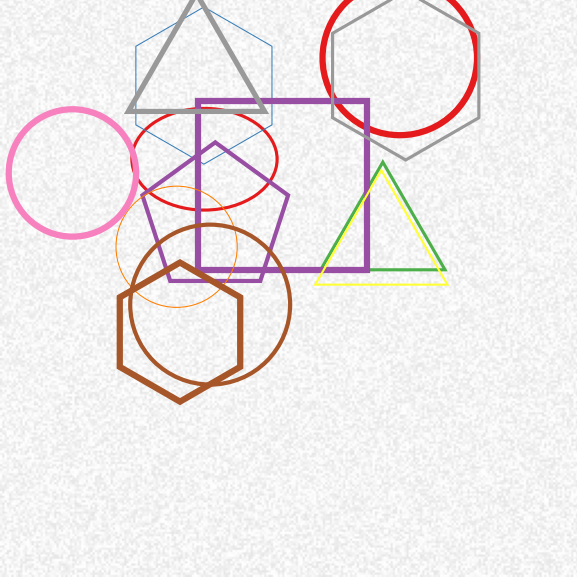[{"shape": "circle", "thickness": 3, "radius": 0.67, "center": [0.692, 0.899]}, {"shape": "oval", "thickness": 1.5, "radius": 0.63, "center": [0.354, 0.723]}, {"shape": "hexagon", "thickness": 0.5, "radius": 0.68, "center": [0.353, 0.851]}, {"shape": "triangle", "thickness": 1.5, "radius": 0.62, "center": [0.663, 0.594]}, {"shape": "pentagon", "thickness": 2, "radius": 0.66, "center": [0.373, 0.62]}, {"shape": "square", "thickness": 3, "radius": 0.73, "center": [0.489, 0.678]}, {"shape": "circle", "thickness": 0.5, "radius": 0.52, "center": [0.306, 0.572]}, {"shape": "triangle", "thickness": 1, "radius": 0.66, "center": [0.66, 0.572]}, {"shape": "circle", "thickness": 2, "radius": 0.69, "center": [0.364, 0.472]}, {"shape": "hexagon", "thickness": 3, "radius": 0.6, "center": [0.312, 0.424]}, {"shape": "circle", "thickness": 3, "radius": 0.55, "center": [0.125, 0.7]}, {"shape": "triangle", "thickness": 2.5, "radius": 0.68, "center": [0.34, 0.874]}, {"shape": "hexagon", "thickness": 1.5, "radius": 0.73, "center": [0.703, 0.868]}]